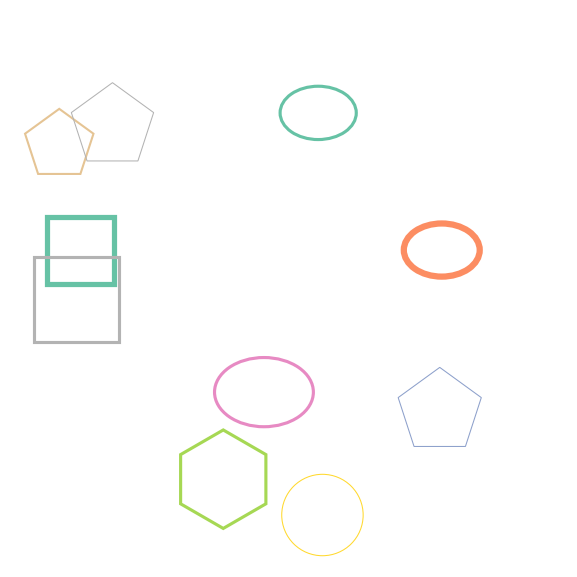[{"shape": "square", "thickness": 2.5, "radius": 0.29, "center": [0.139, 0.565]}, {"shape": "oval", "thickness": 1.5, "radius": 0.33, "center": [0.551, 0.804]}, {"shape": "oval", "thickness": 3, "radius": 0.33, "center": [0.765, 0.566]}, {"shape": "pentagon", "thickness": 0.5, "radius": 0.38, "center": [0.761, 0.287]}, {"shape": "oval", "thickness": 1.5, "radius": 0.43, "center": [0.457, 0.32]}, {"shape": "hexagon", "thickness": 1.5, "radius": 0.43, "center": [0.387, 0.169]}, {"shape": "circle", "thickness": 0.5, "radius": 0.35, "center": [0.558, 0.107]}, {"shape": "pentagon", "thickness": 1, "radius": 0.31, "center": [0.103, 0.748]}, {"shape": "pentagon", "thickness": 0.5, "radius": 0.37, "center": [0.195, 0.781]}, {"shape": "square", "thickness": 1.5, "radius": 0.37, "center": [0.132, 0.48]}]